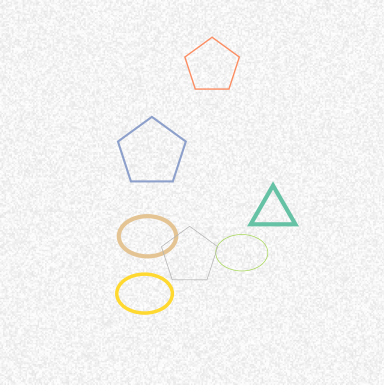[{"shape": "triangle", "thickness": 3, "radius": 0.34, "center": [0.709, 0.451]}, {"shape": "pentagon", "thickness": 1, "radius": 0.37, "center": [0.551, 0.829]}, {"shape": "pentagon", "thickness": 1.5, "radius": 0.46, "center": [0.394, 0.604]}, {"shape": "oval", "thickness": 0.5, "radius": 0.34, "center": [0.628, 0.344]}, {"shape": "oval", "thickness": 2.5, "radius": 0.36, "center": [0.375, 0.237]}, {"shape": "oval", "thickness": 3, "radius": 0.37, "center": [0.383, 0.386]}, {"shape": "pentagon", "thickness": 0.5, "radius": 0.38, "center": [0.492, 0.335]}]